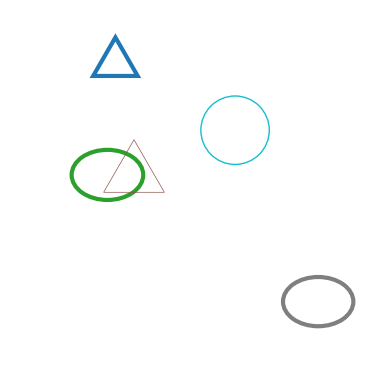[{"shape": "triangle", "thickness": 3, "radius": 0.33, "center": [0.3, 0.836]}, {"shape": "oval", "thickness": 3, "radius": 0.46, "center": [0.279, 0.546]}, {"shape": "triangle", "thickness": 0.5, "radius": 0.46, "center": [0.348, 0.546]}, {"shape": "oval", "thickness": 3, "radius": 0.46, "center": [0.826, 0.217]}, {"shape": "circle", "thickness": 1, "radius": 0.44, "center": [0.611, 0.662]}]